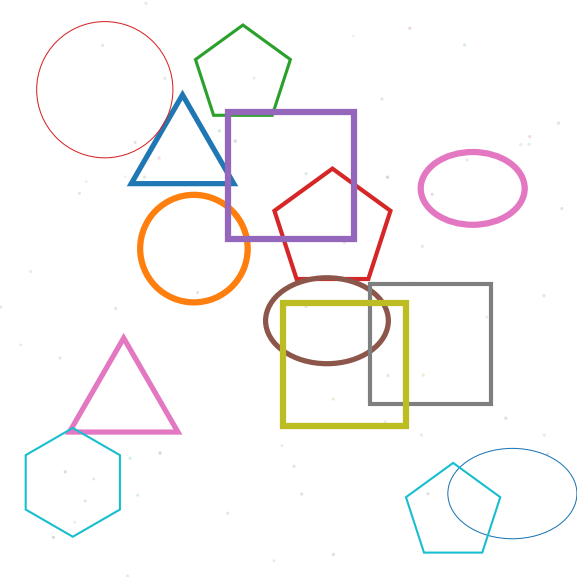[{"shape": "triangle", "thickness": 2.5, "radius": 0.51, "center": [0.316, 0.732]}, {"shape": "oval", "thickness": 0.5, "radius": 0.56, "center": [0.887, 0.144]}, {"shape": "circle", "thickness": 3, "radius": 0.47, "center": [0.336, 0.569]}, {"shape": "pentagon", "thickness": 1.5, "radius": 0.43, "center": [0.421, 0.869]}, {"shape": "circle", "thickness": 0.5, "radius": 0.59, "center": [0.181, 0.844]}, {"shape": "pentagon", "thickness": 2, "radius": 0.53, "center": [0.576, 0.601]}, {"shape": "square", "thickness": 3, "radius": 0.55, "center": [0.504, 0.695]}, {"shape": "oval", "thickness": 2.5, "radius": 0.53, "center": [0.566, 0.444]}, {"shape": "oval", "thickness": 3, "radius": 0.45, "center": [0.819, 0.673]}, {"shape": "triangle", "thickness": 2.5, "radius": 0.54, "center": [0.214, 0.305]}, {"shape": "square", "thickness": 2, "radius": 0.52, "center": [0.746, 0.403]}, {"shape": "square", "thickness": 3, "radius": 0.53, "center": [0.596, 0.369]}, {"shape": "pentagon", "thickness": 1, "radius": 0.43, "center": [0.785, 0.112]}, {"shape": "hexagon", "thickness": 1, "radius": 0.47, "center": [0.126, 0.164]}]